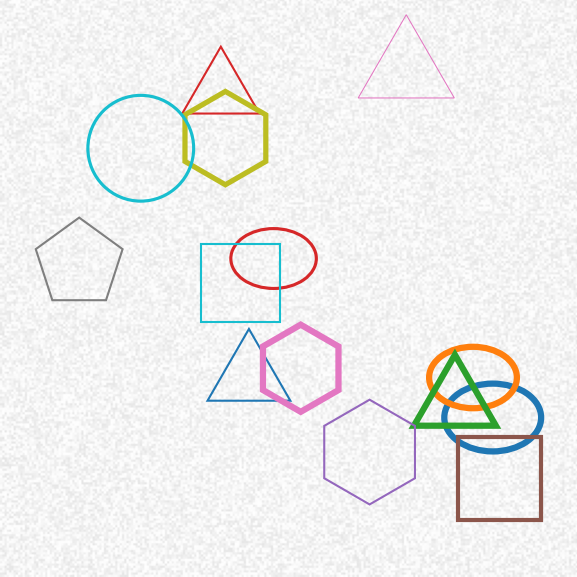[{"shape": "oval", "thickness": 3, "radius": 0.42, "center": [0.853, 0.276]}, {"shape": "triangle", "thickness": 1, "radius": 0.41, "center": [0.431, 0.347]}, {"shape": "oval", "thickness": 3, "radius": 0.38, "center": [0.819, 0.345]}, {"shape": "triangle", "thickness": 3, "radius": 0.41, "center": [0.788, 0.303]}, {"shape": "triangle", "thickness": 1, "radius": 0.39, "center": [0.382, 0.841]}, {"shape": "oval", "thickness": 1.5, "radius": 0.37, "center": [0.474, 0.551]}, {"shape": "hexagon", "thickness": 1, "radius": 0.45, "center": [0.64, 0.216]}, {"shape": "square", "thickness": 2, "radius": 0.36, "center": [0.865, 0.171]}, {"shape": "hexagon", "thickness": 3, "radius": 0.38, "center": [0.521, 0.361]}, {"shape": "triangle", "thickness": 0.5, "radius": 0.48, "center": [0.703, 0.878]}, {"shape": "pentagon", "thickness": 1, "radius": 0.4, "center": [0.137, 0.543]}, {"shape": "hexagon", "thickness": 2.5, "radius": 0.4, "center": [0.39, 0.76]}, {"shape": "circle", "thickness": 1.5, "radius": 0.46, "center": [0.244, 0.742]}, {"shape": "square", "thickness": 1, "radius": 0.34, "center": [0.416, 0.509]}]